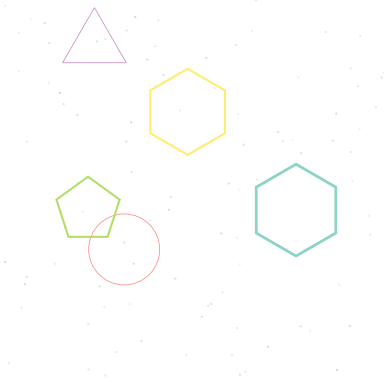[{"shape": "hexagon", "thickness": 2, "radius": 0.6, "center": [0.769, 0.454]}, {"shape": "circle", "thickness": 0.5, "radius": 0.46, "center": [0.323, 0.352]}, {"shape": "pentagon", "thickness": 1.5, "radius": 0.43, "center": [0.229, 0.455]}, {"shape": "triangle", "thickness": 0.5, "radius": 0.48, "center": [0.245, 0.885]}, {"shape": "hexagon", "thickness": 1.5, "radius": 0.56, "center": [0.487, 0.71]}]